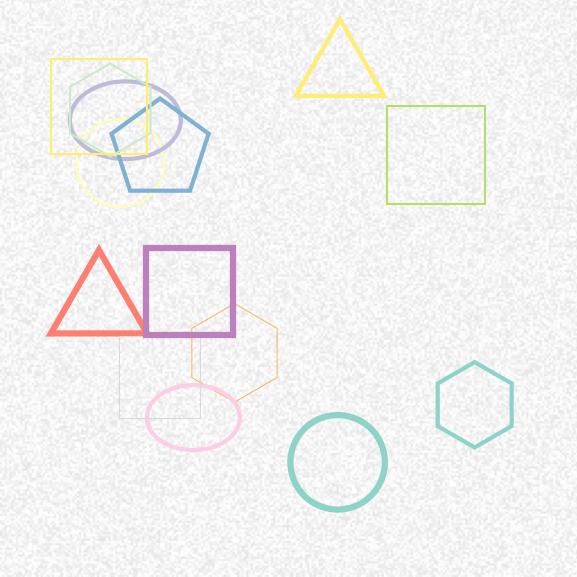[{"shape": "hexagon", "thickness": 2, "radius": 0.37, "center": [0.822, 0.298]}, {"shape": "circle", "thickness": 3, "radius": 0.41, "center": [0.585, 0.199]}, {"shape": "circle", "thickness": 1, "radius": 0.38, "center": [0.209, 0.717]}, {"shape": "oval", "thickness": 2, "radius": 0.48, "center": [0.217, 0.791]}, {"shape": "triangle", "thickness": 3, "radius": 0.48, "center": [0.171, 0.47]}, {"shape": "pentagon", "thickness": 2, "radius": 0.44, "center": [0.277, 0.74]}, {"shape": "hexagon", "thickness": 0.5, "radius": 0.43, "center": [0.406, 0.388]}, {"shape": "square", "thickness": 1, "radius": 0.42, "center": [0.755, 0.731]}, {"shape": "oval", "thickness": 2, "radius": 0.4, "center": [0.335, 0.276]}, {"shape": "square", "thickness": 0.5, "radius": 0.35, "center": [0.276, 0.346]}, {"shape": "square", "thickness": 3, "radius": 0.38, "center": [0.328, 0.494]}, {"shape": "hexagon", "thickness": 1, "radius": 0.4, "center": [0.191, 0.809]}, {"shape": "triangle", "thickness": 2, "radius": 0.44, "center": [0.589, 0.877]}, {"shape": "square", "thickness": 1, "radius": 0.41, "center": [0.171, 0.815]}]